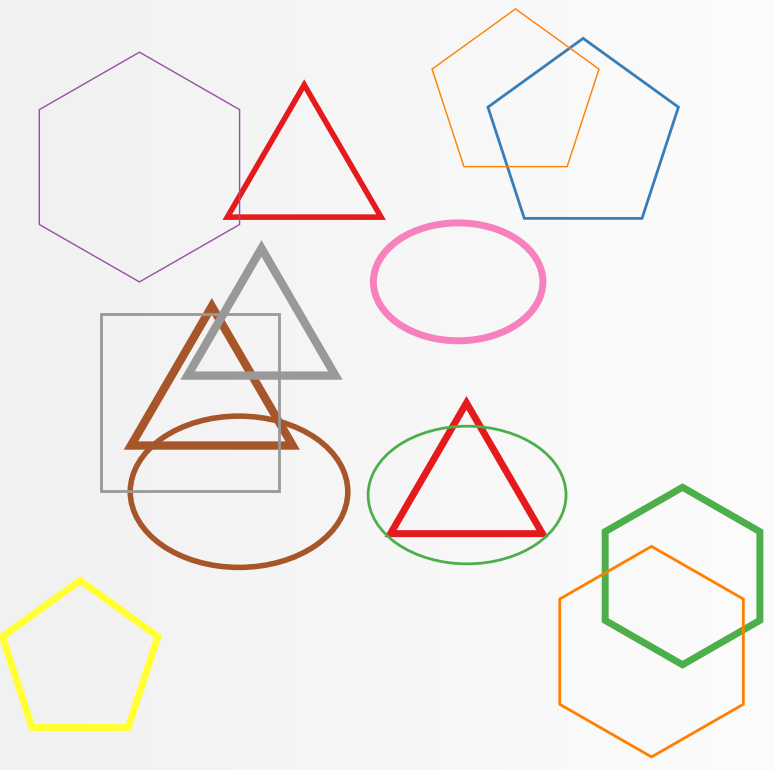[{"shape": "triangle", "thickness": 2.5, "radius": 0.57, "center": [0.602, 0.364]}, {"shape": "triangle", "thickness": 2, "radius": 0.57, "center": [0.393, 0.775]}, {"shape": "pentagon", "thickness": 1, "radius": 0.65, "center": [0.752, 0.821]}, {"shape": "hexagon", "thickness": 2.5, "radius": 0.58, "center": [0.881, 0.252]}, {"shape": "oval", "thickness": 1, "radius": 0.64, "center": [0.603, 0.357]}, {"shape": "hexagon", "thickness": 0.5, "radius": 0.75, "center": [0.18, 0.783]}, {"shape": "pentagon", "thickness": 0.5, "radius": 0.57, "center": [0.665, 0.875]}, {"shape": "hexagon", "thickness": 1, "radius": 0.68, "center": [0.841, 0.154]}, {"shape": "pentagon", "thickness": 2.5, "radius": 0.53, "center": [0.103, 0.141]}, {"shape": "oval", "thickness": 2, "radius": 0.7, "center": [0.308, 0.361]}, {"shape": "triangle", "thickness": 3, "radius": 0.6, "center": [0.273, 0.482]}, {"shape": "oval", "thickness": 2.5, "radius": 0.55, "center": [0.591, 0.634]}, {"shape": "triangle", "thickness": 3, "radius": 0.55, "center": [0.337, 0.567]}, {"shape": "square", "thickness": 1, "radius": 0.57, "center": [0.246, 0.478]}]